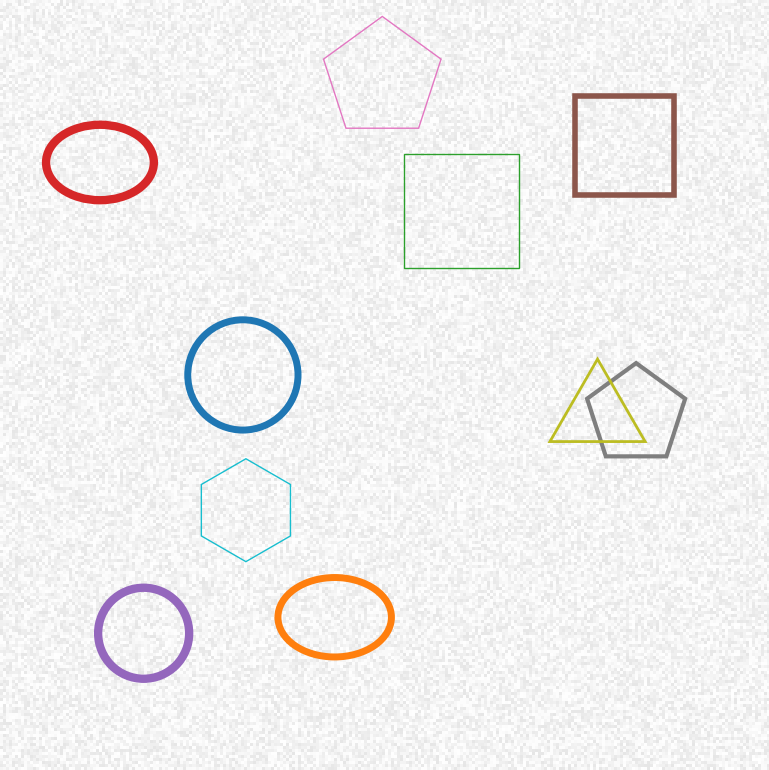[{"shape": "circle", "thickness": 2.5, "radius": 0.36, "center": [0.315, 0.513]}, {"shape": "oval", "thickness": 2.5, "radius": 0.37, "center": [0.435, 0.198]}, {"shape": "square", "thickness": 0.5, "radius": 0.37, "center": [0.599, 0.726]}, {"shape": "oval", "thickness": 3, "radius": 0.35, "center": [0.13, 0.789]}, {"shape": "circle", "thickness": 3, "radius": 0.3, "center": [0.187, 0.178]}, {"shape": "square", "thickness": 2, "radius": 0.32, "center": [0.811, 0.811]}, {"shape": "pentagon", "thickness": 0.5, "radius": 0.4, "center": [0.496, 0.898]}, {"shape": "pentagon", "thickness": 1.5, "radius": 0.33, "center": [0.826, 0.462]}, {"shape": "triangle", "thickness": 1, "radius": 0.36, "center": [0.776, 0.462]}, {"shape": "hexagon", "thickness": 0.5, "radius": 0.33, "center": [0.319, 0.337]}]